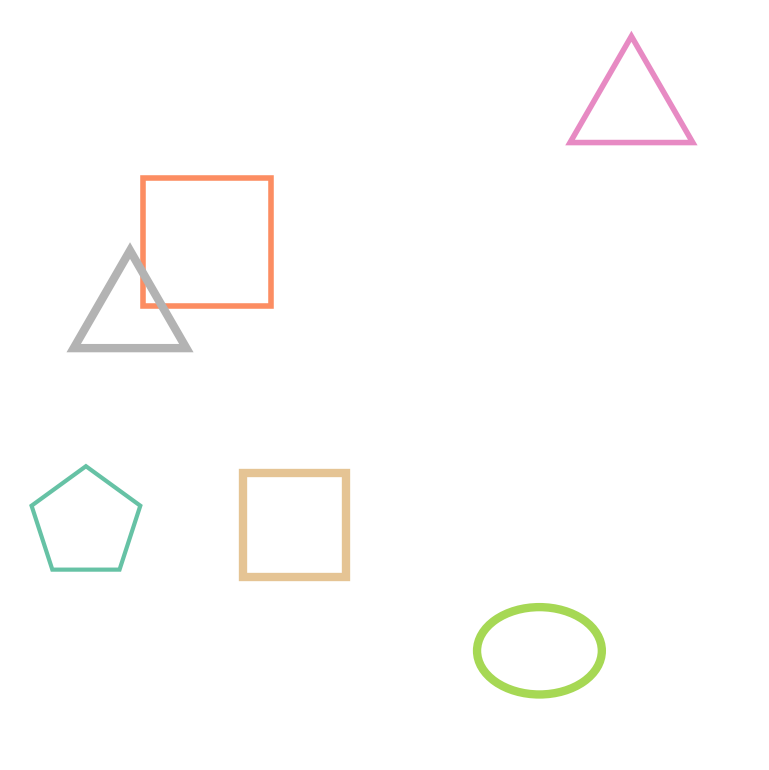[{"shape": "pentagon", "thickness": 1.5, "radius": 0.37, "center": [0.112, 0.32]}, {"shape": "square", "thickness": 2, "radius": 0.42, "center": [0.269, 0.685]}, {"shape": "triangle", "thickness": 2, "radius": 0.46, "center": [0.82, 0.861]}, {"shape": "oval", "thickness": 3, "radius": 0.41, "center": [0.701, 0.155]}, {"shape": "square", "thickness": 3, "radius": 0.34, "center": [0.382, 0.318]}, {"shape": "triangle", "thickness": 3, "radius": 0.42, "center": [0.169, 0.59]}]